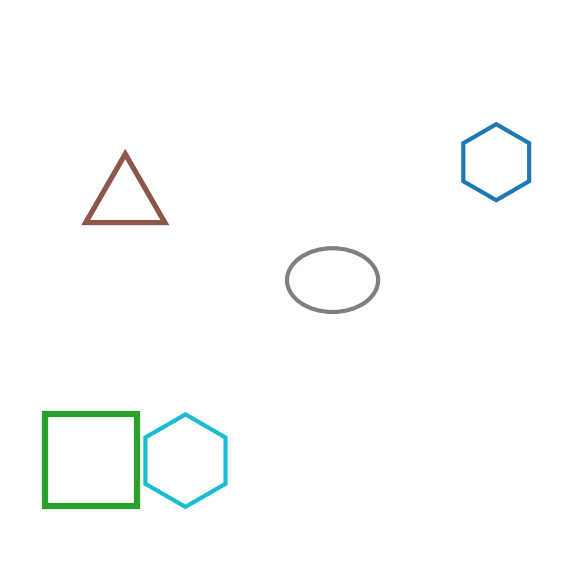[{"shape": "hexagon", "thickness": 2, "radius": 0.33, "center": [0.859, 0.718]}, {"shape": "square", "thickness": 3, "radius": 0.4, "center": [0.158, 0.202]}, {"shape": "triangle", "thickness": 2.5, "radius": 0.4, "center": [0.217, 0.653]}, {"shape": "oval", "thickness": 2, "radius": 0.39, "center": [0.576, 0.514]}, {"shape": "hexagon", "thickness": 2, "radius": 0.4, "center": [0.321, 0.201]}]